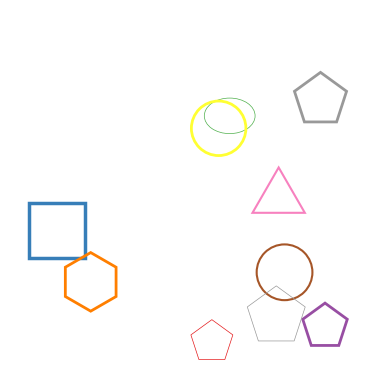[{"shape": "pentagon", "thickness": 0.5, "radius": 0.29, "center": [0.55, 0.112]}, {"shape": "square", "thickness": 2.5, "radius": 0.36, "center": [0.148, 0.401]}, {"shape": "oval", "thickness": 0.5, "radius": 0.33, "center": [0.597, 0.699]}, {"shape": "pentagon", "thickness": 2, "radius": 0.3, "center": [0.844, 0.152]}, {"shape": "hexagon", "thickness": 2, "radius": 0.38, "center": [0.236, 0.268]}, {"shape": "circle", "thickness": 2, "radius": 0.35, "center": [0.568, 0.667]}, {"shape": "circle", "thickness": 1.5, "radius": 0.36, "center": [0.739, 0.293]}, {"shape": "triangle", "thickness": 1.5, "radius": 0.39, "center": [0.724, 0.486]}, {"shape": "pentagon", "thickness": 0.5, "radius": 0.4, "center": [0.718, 0.178]}, {"shape": "pentagon", "thickness": 2, "radius": 0.36, "center": [0.832, 0.741]}]